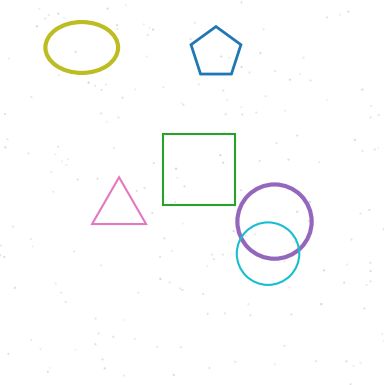[{"shape": "pentagon", "thickness": 2, "radius": 0.34, "center": [0.561, 0.863]}, {"shape": "square", "thickness": 1.5, "radius": 0.46, "center": [0.517, 0.56]}, {"shape": "circle", "thickness": 3, "radius": 0.48, "center": [0.713, 0.424]}, {"shape": "triangle", "thickness": 1.5, "radius": 0.4, "center": [0.309, 0.459]}, {"shape": "oval", "thickness": 3, "radius": 0.47, "center": [0.212, 0.877]}, {"shape": "circle", "thickness": 1.5, "radius": 0.41, "center": [0.696, 0.341]}]